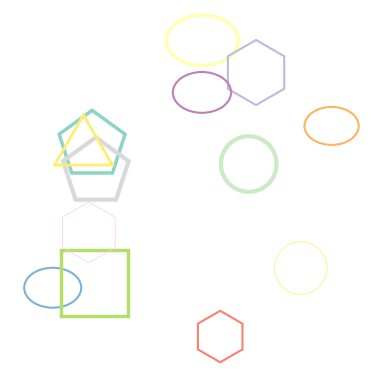[{"shape": "pentagon", "thickness": 2.5, "radius": 0.45, "center": [0.239, 0.624]}, {"shape": "oval", "thickness": 2.5, "radius": 0.47, "center": [0.526, 0.895]}, {"shape": "hexagon", "thickness": 1.5, "radius": 0.42, "center": [0.665, 0.812]}, {"shape": "hexagon", "thickness": 1.5, "radius": 0.33, "center": [0.572, 0.126]}, {"shape": "oval", "thickness": 1.5, "radius": 0.37, "center": [0.137, 0.253]}, {"shape": "oval", "thickness": 1.5, "radius": 0.35, "center": [0.861, 0.673]}, {"shape": "square", "thickness": 2.5, "radius": 0.43, "center": [0.245, 0.265]}, {"shape": "hexagon", "thickness": 0.5, "radius": 0.39, "center": [0.231, 0.397]}, {"shape": "pentagon", "thickness": 3, "radius": 0.45, "center": [0.249, 0.554]}, {"shape": "oval", "thickness": 1.5, "radius": 0.38, "center": [0.525, 0.76]}, {"shape": "circle", "thickness": 3, "radius": 0.36, "center": [0.646, 0.574]}, {"shape": "circle", "thickness": 0.5, "radius": 0.34, "center": [0.781, 0.304]}, {"shape": "triangle", "thickness": 2, "radius": 0.43, "center": [0.217, 0.615]}]